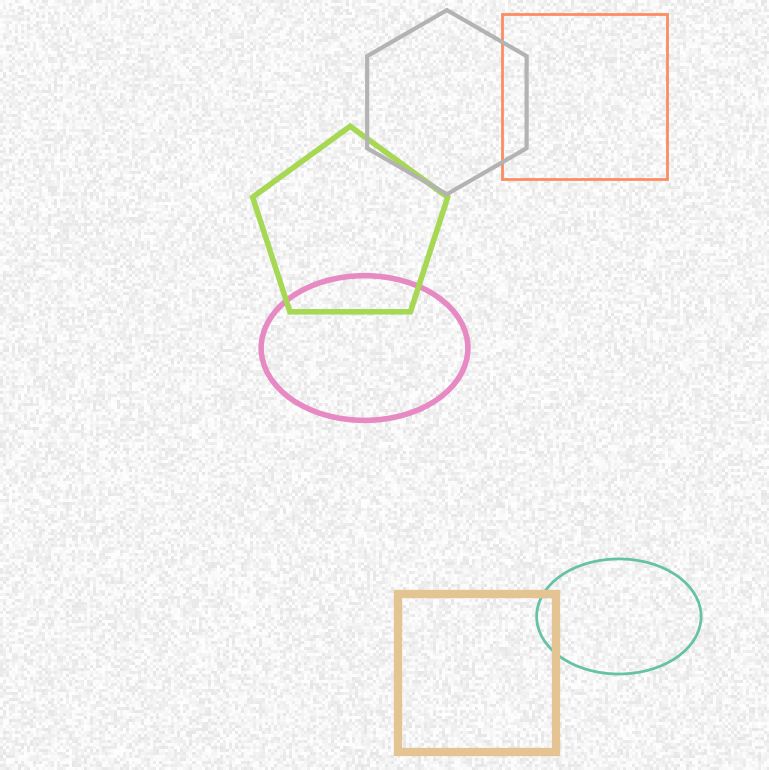[{"shape": "oval", "thickness": 1, "radius": 0.53, "center": [0.804, 0.199]}, {"shape": "square", "thickness": 1, "radius": 0.54, "center": [0.759, 0.874]}, {"shape": "oval", "thickness": 2, "radius": 0.67, "center": [0.473, 0.548]}, {"shape": "pentagon", "thickness": 2, "radius": 0.67, "center": [0.455, 0.703]}, {"shape": "square", "thickness": 3, "radius": 0.51, "center": [0.619, 0.126]}, {"shape": "hexagon", "thickness": 1.5, "radius": 0.6, "center": [0.58, 0.867]}]